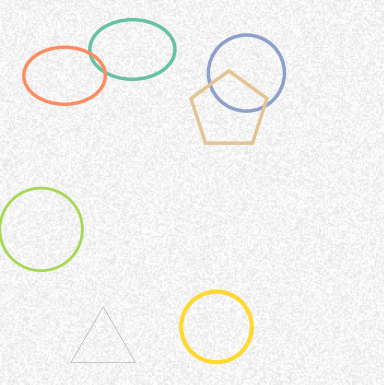[{"shape": "oval", "thickness": 2.5, "radius": 0.55, "center": [0.344, 0.871]}, {"shape": "oval", "thickness": 2.5, "radius": 0.53, "center": [0.168, 0.803]}, {"shape": "circle", "thickness": 2.5, "radius": 0.49, "center": [0.64, 0.81]}, {"shape": "circle", "thickness": 2, "radius": 0.54, "center": [0.107, 0.404]}, {"shape": "circle", "thickness": 3, "radius": 0.46, "center": [0.562, 0.151]}, {"shape": "pentagon", "thickness": 2.5, "radius": 0.52, "center": [0.595, 0.712]}, {"shape": "triangle", "thickness": 0.5, "radius": 0.48, "center": [0.268, 0.107]}]